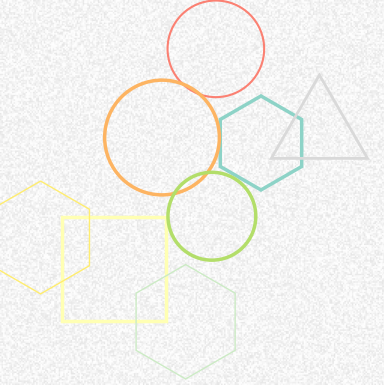[{"shape": "hexagon", "thickness": 2.5, "radius": 0.61, "center": [0.678, 0.629]}, {"shape": "square", "thickness": 2.5, "radius": 0.67, "center": [0.296, 0.301]}, {"shape": "circle", "thickness": 1.5, "radius": 0.63, "center": [0.561, 0.873]}, {"shape": "circle", "thickness": 2.5, "radius": 0.75, "center": [0.421, 0.643]}, {"shape": "circle", "thickness": 2.5, "radius": 0.57, "center": [0.55, 0.438]}, {"shape": "triangle", "thickness": 2, "radius": 0.72, "center": [0.83, 0.661]}, {"shape": "hexagon", "thickness": 1, "radius": 0.74, "center": [0.482, 0.164]}, {"shape": "hexagon", "thickness": 1, "radius": 0.73, "center": [0.105, 0.383]}]